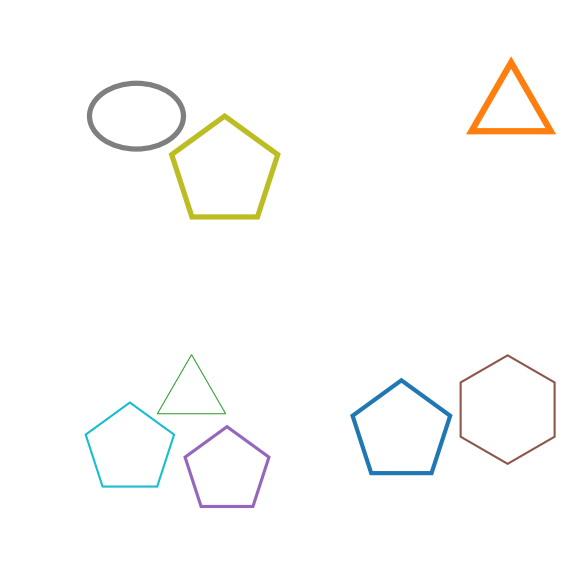[{"shape": "pentagon", "thickness": 2, "radius": 0.44, "center": [0.695, 0.252]}, {"shape": "triangle", "thickness": 3, "radius": 0.4, "center": [0.885, 0.812]}, {"shape": "triangle", "thickness": 0.5, "radius": 0.34, "center": [0.332, 0.317]}, {"shape": "pentagon", "thickness": 1.5, "radius": 0.38, "center": [0.393, 0.184]}, {"shape": "hexagon", "thickness": 1, "radius": 0.47, "center": [0.879, 0.29]}, {"shape": "oval", "thickness": 2.5, "radius": 0.41, "center": [0.236, 0.798]}, {"shape": "pentagon", "thickness": 2.5, "radius": 0.48, "center": [0.389, 0.702]}, {"shape": "pentagon", "thickness": 1, "radius": 0.4, "center": [0.225, 0.222]}]